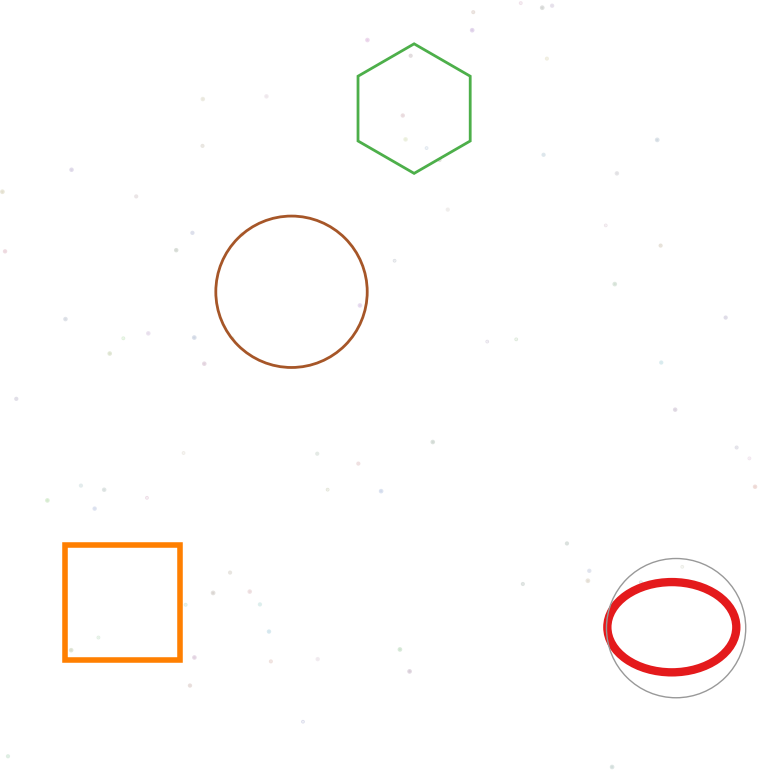[{"shape": "oval", "thickness": 3, "radius": 0.42, "center": [0.873, 0.185]}, {"shape": "hexagon", "thickness": 1, "radius": 0.42, "center": [0.538, 0.859]}, {"shape": "square", "thickness": 2, "radius": 0.37, "center": [0.159, 0.217]}, {"shape": "circle", "thickness": 1, "radius": 0.49, "center": [0.379, 0.621]}, {"shape": "circle", "thickness": 0.5, "radius": 0.45, "center": [0.878, 0.184]}]